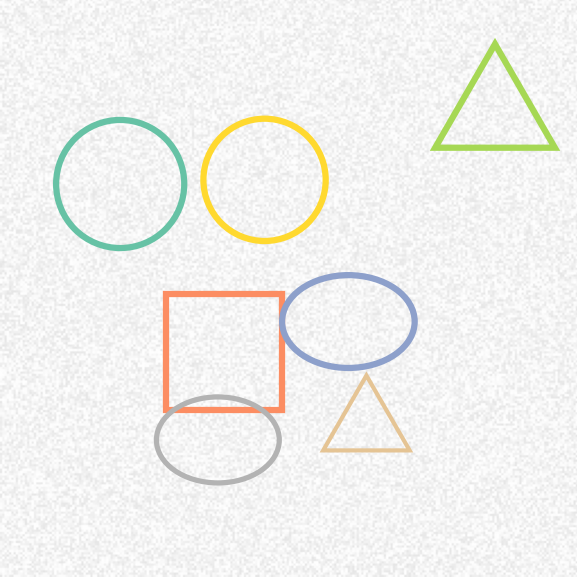[{"shape": "circle", "thickness": 3, "radius": 0.55, "center": [0.208, 0.681]}, {"shape": "square", "thickness": 3, "radius": 0.51, "center": [0.388, 0.39]}, {"shape": "oval", "thickness": 3, "radius": 0.57, "center": [0.603, 0.442]}, {"shape": "triangle", "thickness": 3, "radius": 0.6, "center": [0.857, 0.803]}, {"shape": "circle", "thickness": 3, "radius": 0.53, "center": [0.458, 0.688]}, {"shape": "triangle", "thickness": 2, "radius": 0.43, "center": [0.634, 0.262]}, {"shape": "oval", "thickness": 2.5, "radius": 0.53, "center": [0.377, 0.237]}]